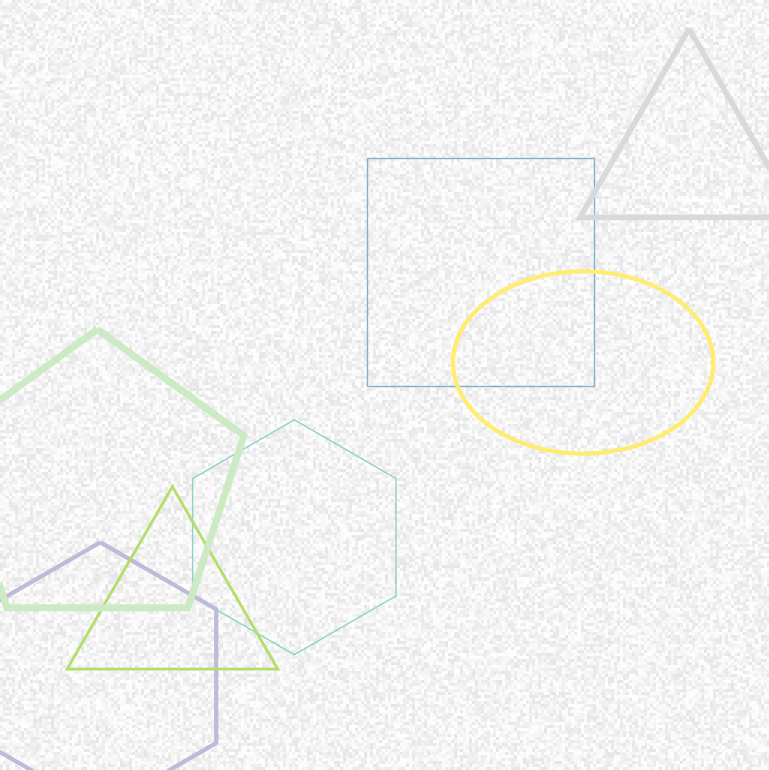[{"shape": "hexagon", "thickness": 0.5, "radius": 0.76, "center": [0.382, 0.302]}, {"shape": "hexagon", "thickness": 1.5, "radius": 0.87, "center": [0.13, 0.122]}, {"shape": "square", "thickness": 0.5, "radius": 0.74, "center": [0.624, 0.647]}, {"shape": "triangle", "thickness": 1, "radius": 0.79, "center": [0.224, 0.21]}, {"shape": "triangle", "thickness": 2, "radius": 0.82, "center": [0.895, 0.799]}, {"shape": "pentagon", "thickness": 2.5, "radius": 1.0, "center": [0.127, 0.372]}, {"shape": "oval", "thickness": 1.5, "radius": 0.85, "center": [0.757, 0.529]}]